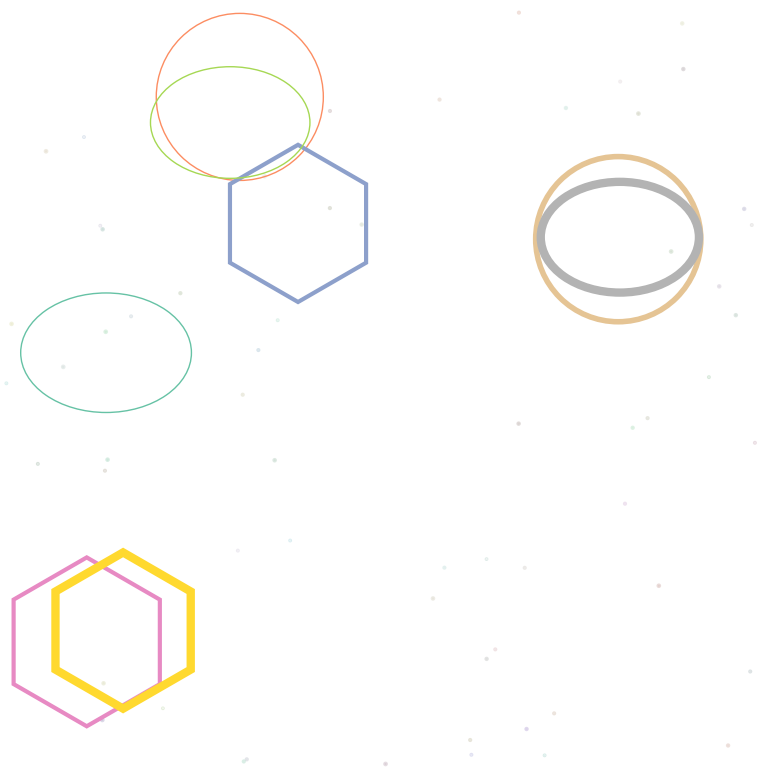[{"shape": "oval", "thickness": 0.5, "radius": 0.55, "center": [0.138, 0.542]}, {"shape": "circle", "thickness": 0.5, "radius": 0.54, "center": [0.311, 0.874]}, {"shape": "hexagon", "thickness": 1.5, "radius": 0.51, "center": [0.387, 0.71]}, {"shape": "hexagon", "thickness": 1.5, "radius": 0.55, "center": [0.113, 0.166]}, {"shape": "oval", "thickness": 0.5, "radius": 0.52, "center": [0.299, 0.841]}, {"shape": "hexagon", "thickness": 3, "radius": 0.51, "center": [0.16, 0.181]}, {"shape": "circle", "thickness": 2, "radius": 0.54, "center": [0.803, 0.689]}, {"shape": "oval", "thickness": 3, "radius": 0.51, "center": [0.805, 0.692]}]